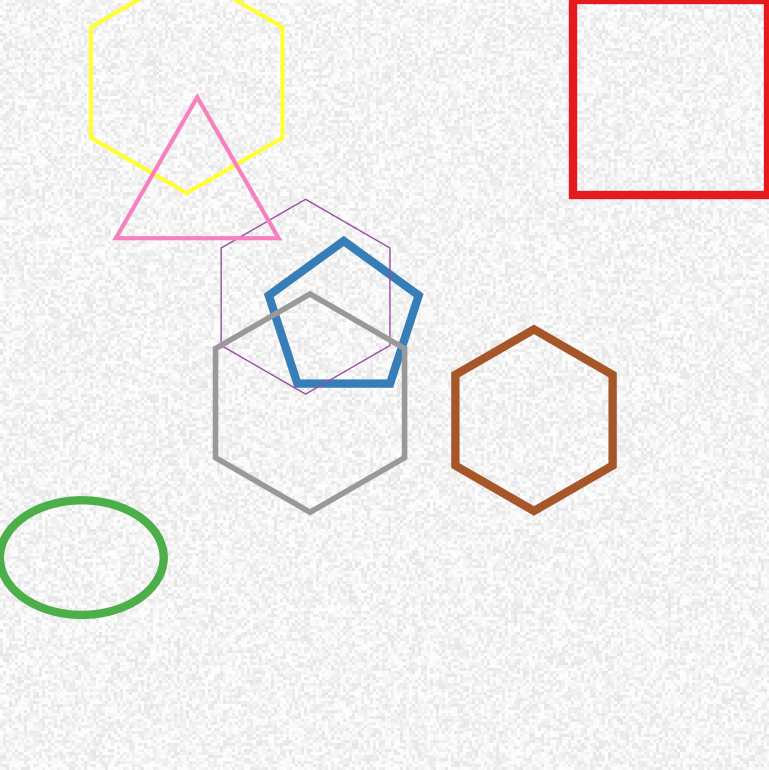[{"shape": "square", "thickness": 3, "radius": 0.63, "center": [0.871, 0.874]}, {"shape": "pentagon", "thickness": 3, "radius": 0.51, "center": [0.446, 0.585]}, {"shape": "oval", "thickness": 3, "radius": 0.53, "center": [0.106, 0.276]}, {"shape": "hexagon", "thickness": 0.5, "radius": 0.63, "center": [0.397, 0.615]}, {"shape": "hexagon", "thickness": 1.5, "radius": 0.72, "center": [0.242, 0.893]}, {"shape": "hexagon", "thickness": 3, "radius": 0.59, "center": [0.694, 0.454]}, {"shape": "triangle", "thickness": 1.5, "radius": 0.61, "center": [0.256, 0.752]}, {"shape": "hexagon", "thickness": 2, "radius": 0.71, "center": [0.403, 0.476]}]